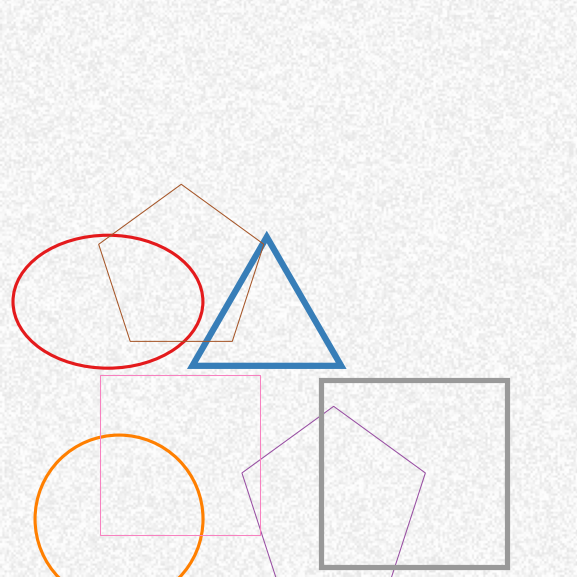[{"shape": "oval", "thickness": 1.5, "radius": 0.82, "center": [0.187, 0.477]}, {"shape": "triangle", "thickness": 3, "radius": 0.74, "center": [0.462, 0.44]}, {"shape": "pentagon", "thickness": 0.5, "radius": 0.83, "center": [0.578, 0.129]}, {"shape": "circle", "thickness": 1.5, "radius": 0.73, "center": [0.206, 0.1]}, {"shape": "pentagon", "thickness": 0.5, "radius": 0.75, "center": [0.314, 0.53]}, {"shape": "square", "thickness": 0.5, "radius": 0.69, "center": [0.312, 0.212]}, {"shape": "square", "thickness": 2.5, "radius": 0.81, "center": [0.717, 0.179]}]